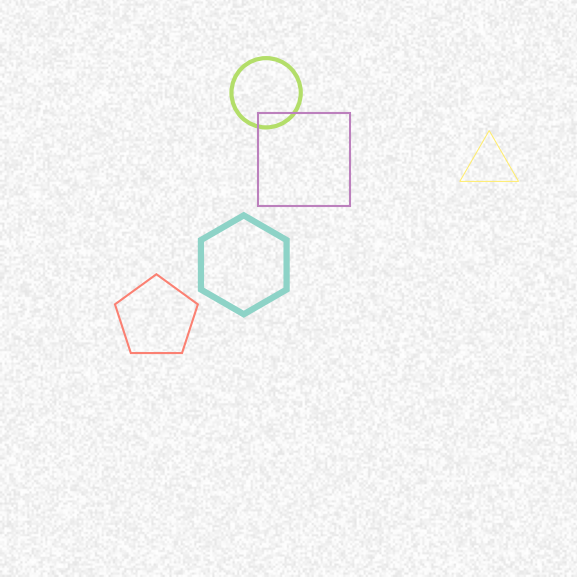[{"shape": "hexagon", "thickness": 3, "radius": 0.43, "center": [0.422, 0.541]}, {"shape": "pentagon", "thickness": 1, "radius": 0.38, "center": [0.271, 0.449]}, {"shape": "circle", "thickness": 2, "radius": 0.3, "center": [0.461, 0.839]}, {"shape": "square", "thickness": 1, "radius": 0.4, "center": [0.526, 0.723]}, {"shape": "triangle", "thickness": 0.5, "radius": 0.29, "center": [0.847, 0.714]}]